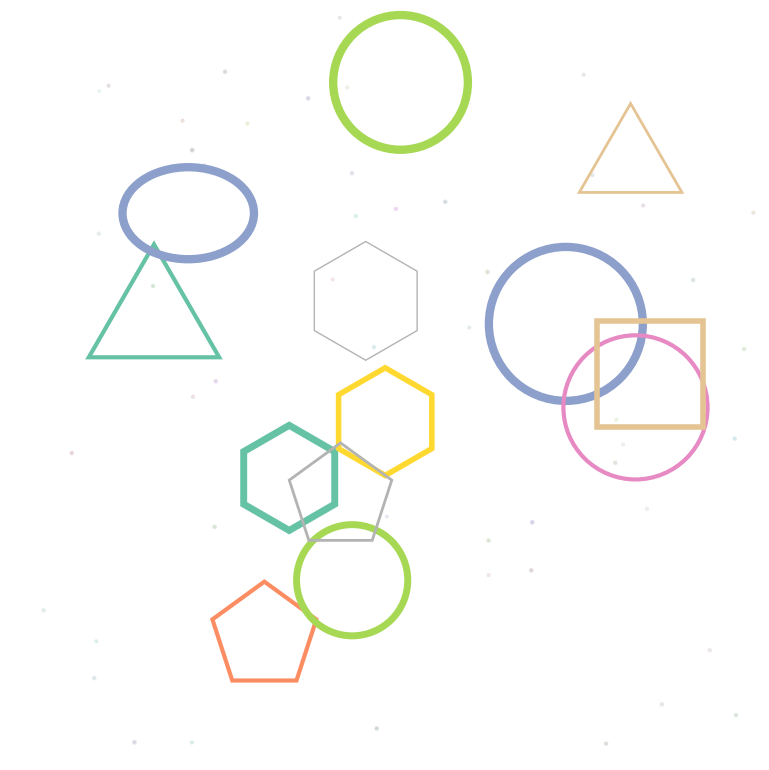[{"shape": "triangle", "thickness": 1.5, "radius": 0.49, "center": [0.2, 0.585]}, {"shape": "hexagon", "thickness": 2.5, "radius": 0.34, "center": [0.376, 0.379]}, {"shape": "pentagon", "thickness": 1.5, "radius": 0.35, "center": [0.343, 0.174]}, {"shape": "circle", "thickness": 3, "radius": 0.5, "center": [0.735, 0.579]}, {"shape": "oval", "thickness": 3, "radius": 0.43, "center": [0.244, 0.723]}, {"shape": "circle", "thickness": 1.5, "radius": 0.47, "center": [0.825, 0.471]}, {"shape": "circle", "thickness": 3, "radius": 0.44, "center": [0.52, 0.893]}, {"shape": "circle", "thickness": 2.5, "radius": 0.36, "center": [0.457, 0.246]}, {"shape": "hexagon", "thickness": 2, "radius": 0.35, "center": [0.5, 0.452]}, {"shape": "square", "thickness": 2, "radius": 0.34, "center": [0.844, 0.515]}, {"shape": "triangle", "thickness": 1, "radius": 0.38, "center": [0.819, 0.789]}, {"shape": "pentagon", "thickness": 1, "radius": 0.35, "center": [0.442, 0.355]}, {"shape": "hexagon", "thickness": 0.5, "radius": 0.39, "center": [0.475, 0.609]}]